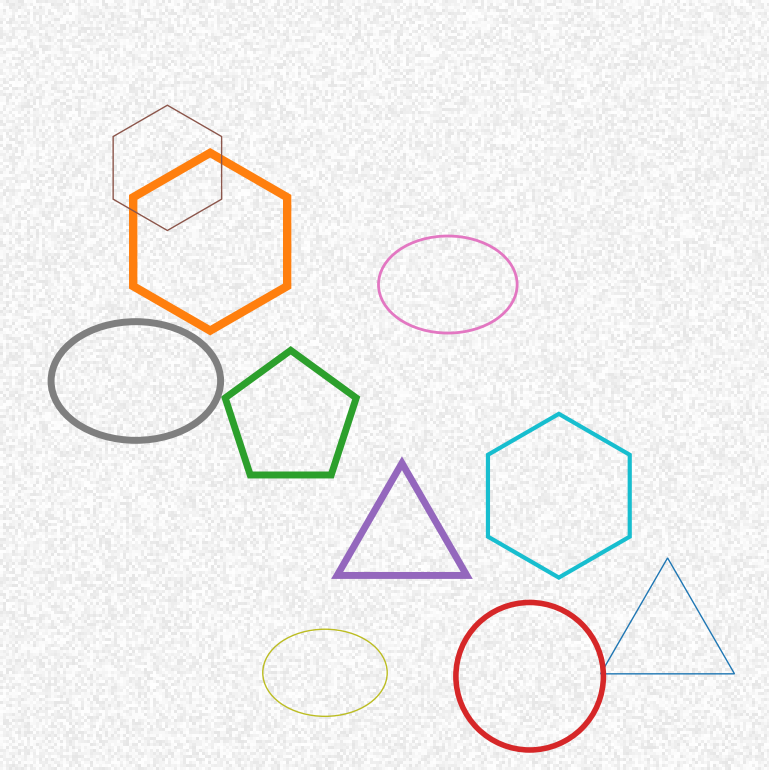[{"shape": "triangle", "thickness": 0.5, "radius": 0.5, "center": [0.867, 0.175]}, {"shape": "hexagon", "thickness": 3, "radius": 0.58, "center": [0.273, 0.686]}, {"shape": "pentagon", "thickness": 2.5, "radius": 0.45, "center": [0.378, 0.456]}, {"shape": "circle", "thickness": 2, "radius": 0.48, "center": [0.688, 0.122]}, {"shape": "triangle", "thickness": 2.5, "radius": 0.49, "center": [0.522, 0.301]}, {"shape": "hexagon", "thickness": 0.5, "radius": 0.41, "center": [0.217, 0.782]}, {"shape": "oval", "thickness": 1, "radius": 0.45, "center": [0.582, 0.63]}, {"shape": "oval", "thickness": 2.5, "radius": 0.55, "center": [0.176, 0.505]}, {"shape": "oval", "thickness": 0.5, "radius": 0.4, "center": [0.422, 0.126]}, {"shape": "hexagon", "thickness": 1.5, "radius": 0.53, "center": [0.726, 0.356]}]